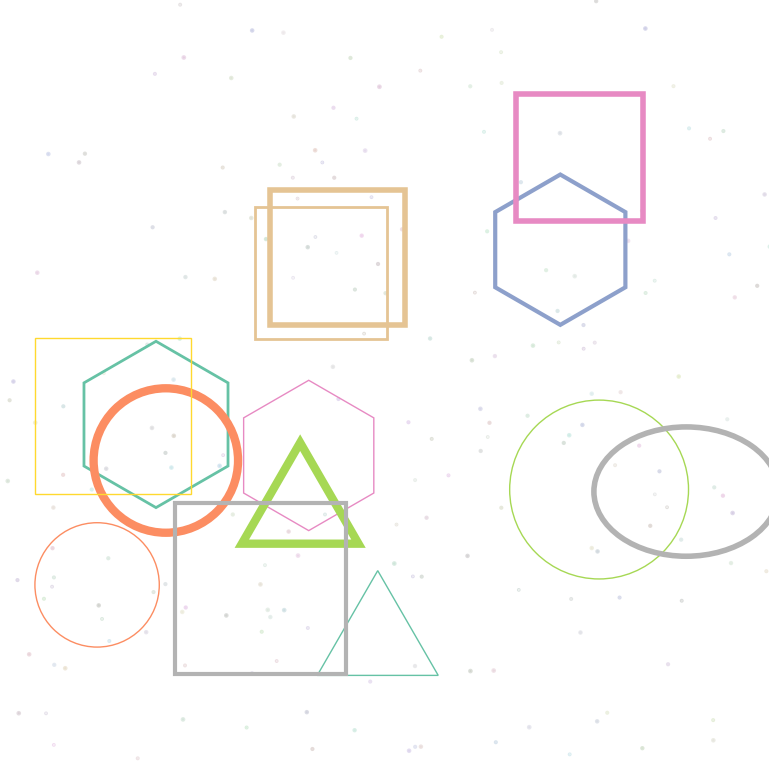[{"shape": "hexagon", "thickness": 1, "radius": 0.54, "center": [0.203, 0.449]}, {"shape": "triangle", "thickness": 0.5, "radius": 0.45, "center": [0.491, 0.168]}, {"shape": "circle", "thickness": 3, "radius": 0.47, "center": [0.215, 0.402]}, {"shape": "circle", "thickness": 0.5, "radius": 0.4, "center": [0.126, 0.24]}, {"shape": "hexagon", "thickness": 1.5, "radius": 0.49, "center": [0.728, 0.676]}, {"shape": "hexagon", "thickness": 0.5, "radius": 0.49, "center": [0.401, 0.409]}, {"shape": "square", "thickness": 2, "radius": 0.41, "center": [0.752, 0.795]}, {"shape": "triangle", "thickness": 3, "radius": 0.44, "center": [0.39, 0.338]}, {"shape": "circle", "thickness": 0.5, "radius": 0.58, "center": [0.778, 0.364]}, {"shape": "square", "thickness": 0.5, "radius": 0.51, "center": [0.147, 0.46]}, {"shape": "square", "thickness": 1, "radius": 0.43, "center": [0.417, 0.645]}, {"shape": "square", "thickness": 2, "radius": 0.44, "center": [0.438, 0.666]}, {"shape": "square", "thickness": 1.5, "radius": 0.56, "center": [0.338, 0.236]}, {"shape": "oval", "thickness": 2, "radius": 0.6, "center": [0.891, 0.362]}]